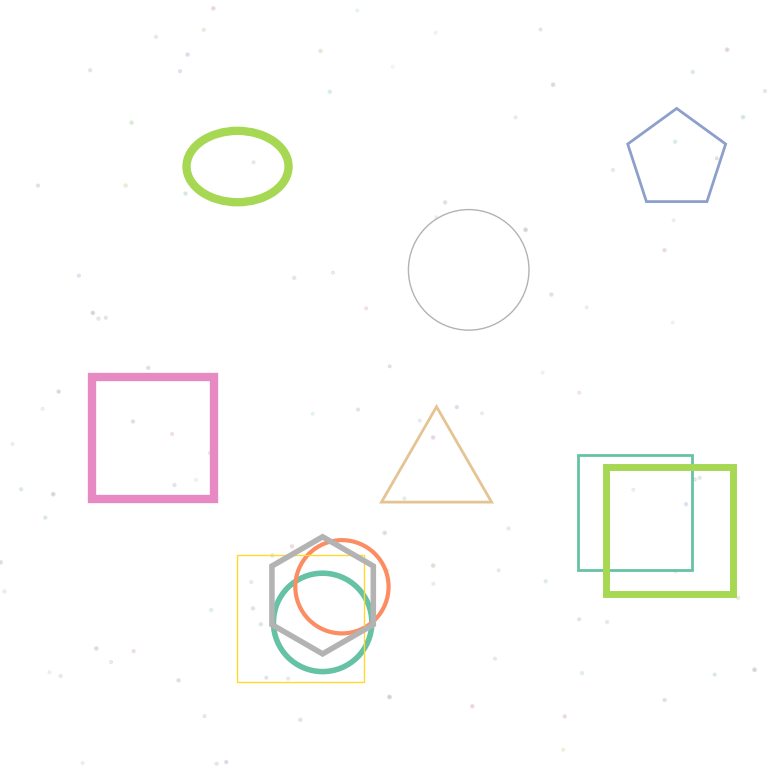[{"shape": "circle", "thickness": 2, "radius": 0.32, "center": [0.419, 0.192]}, {"shape": "square", "thickness": 1, "radius": 0.37, "center": [0.825, 0.334]}, {"shape": "circle", "thickness": 1.5, "radius": 0.3, "center": [0.444, 0.238]}, {"shape": "pentagon", "thickness": 1, "radius": 0.33, "center": [0.879, 0.792]}, {"shape": "square", "thickness": 3, "radius": 0.4, "center": [0.199, 0.431]}, {"shape": "oval", "thickness": 3, "radius": 0.33, "center": [0.308, 0.784]}, {"shape": "square", "thickness": 2.5, "radius": 0.41, "center": [0.87, 0.311]}, {"shape": "square", "thickness": 0.5, "radius": 0.41, "center": [0.39, 0.196]}, {"shape": "triangle", "thickness": 1, "radius": 0.41, "center": [0.567, 0.389]}, {"shape": "hexagon", "thickness": 2, "radius": 0.38, "center": [0.419, 0.227]}, {"shape": "circle", "thickness": 0.5, "radius": 0.39, "center": [0.609, 0.65]}]